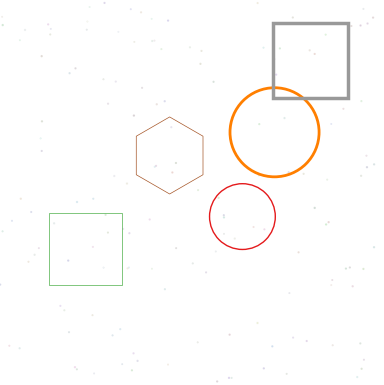[{"shape": "circle", "thickness": 1, "radius": 0.43, "center": [0.63, 0.437]}, {"shape": "square", "thickness": 0.5, "radius": 0.47, "center": [0.222, 0.353]}, {"shape": "circle", "thickness": 2, "radius": 0.58, "center": [0.713, 0.656]}, {"shape": "hexagon", "thickness": 0.5, "radius": 0.5, "center": [0.441, 0.596]}, {"shape": "square", "thickness": 2.5, "radius": 0.49, "center": [0.807, 0.844]}]